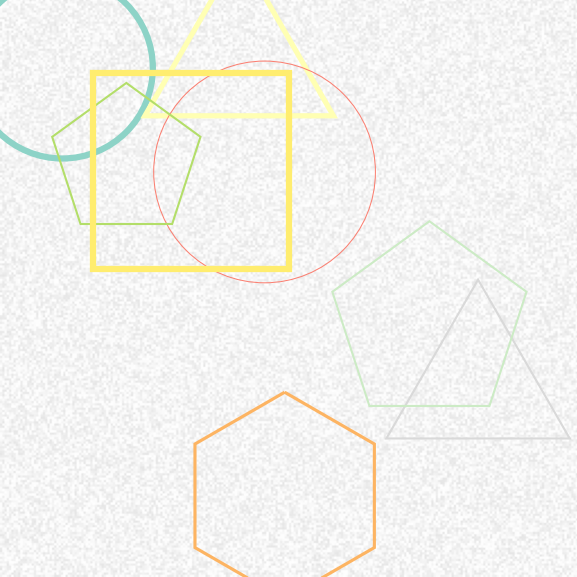[{"shape": "circle", "thickness": 3, "radius": 0.78, "center": [0.108, 0.881]}, {"shape": "triangle", "thickness": 2.5, "radius": 0.94, "center": [0.414, 0.893]}, {"shape": "circle", "thickness": 0.5, "radius": 0.96, "center": [0.458, 0.701]}, {"shape": "hexagon", "thickness": 1.5, "radius": 0.9, "center": [0.493, 0.141]}, {"shape": "pentagon", "thickness": 1, "radius": 0.68, "center": [0.219, 0.72]}, {"shape": "triangle", "thickness": 1, "radius": 0.92, "center": [0.828, 0.332]}, {"shape": "pentagon", "thickness": 1, "radius": 0.88, "center": [0.744, 0.439]}, {"shape": "square", "thickness": 3, "radius": 0.85, "center": [0.331, 0.704]}]